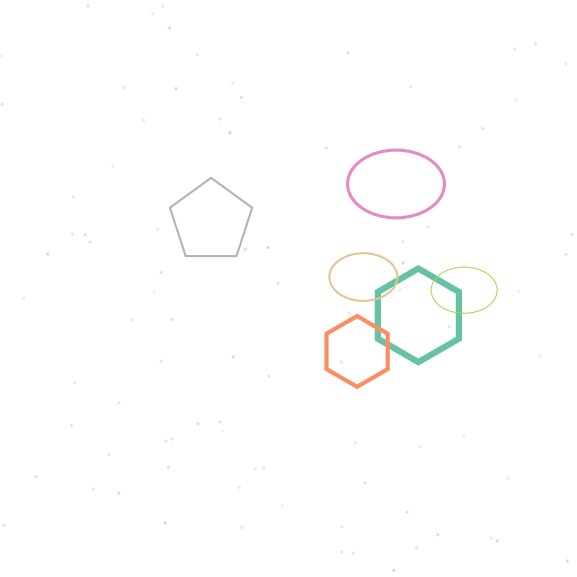[{"shape": "hexagon", "thickness": 3, "radius": 0.41, "center": [0.724, 0.453]}, {"shape": "hexagon", "thickness": 2, "radius": 0.31, "center": [0.618, 0.391]}, {"shape": "oval", "thickness": 1.5, "radius": 0.42, "center": [0.686, 0.681]}, {"shape": "oval", "thickness": 0.5, "radius": 0.29, "center": [0.804, 0.497]}, {"shape": "oval", "thickness": 1, "radius": 0.29, "center": [0.629, 0.519]}, {"shape": "pentagon", "thickness": 1, "radius": 0.37, "center": [0.366, 0.616]}]